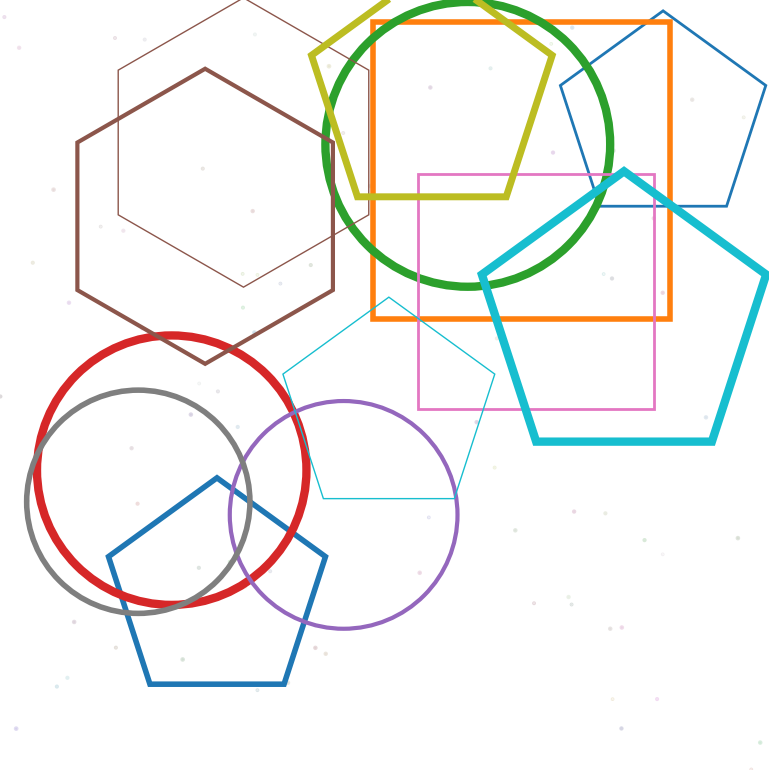[{"shape": "pentagon", "thickness": 2, "radius": 0.74, "center": [0.282, 0.231]}, {"shape": "pentagon", "thickness": 1, "radius": 0.7, "center": [0.861, 0.846]}, {"shape": "square", "thickness": 2, "radius": 0.96, "center": [0.677, 0.779]}, {"shape": "circle", "thickness": 3, "radius": 0.92, "center": [0.608, 0.813]}, {"shape": "circle", "thickness": 3, "radius": 0.87, "center": [0.223, 0.389]}, {"shape": "circle", "thickness": 1.5, "radius": 0.74, "center": [0.446, 0.331]}, {"shape": "hexagon", "thickness": 1.5, "radius": 0.96, "center": [0.266, 0.719]}, {"shape": "hexagon", "thickness": 0.5, "radius": 0.94, "center": [0.316, 0.815]}, {"shape": "square", "thickness": 1, "radius": 0.77, "center": [0.696, 0.621]}, {"shape": "circle", "thickness": 2, "radius": 0.72, "center": [0.18, 0.348]}, {"shape": "pentagon", "thickness": 2.5, "radius": 0.82, "center": [0.561, 0.877]}, {"shape": "pentagon", "thickness": 3, "radius": 0.97, "center": [0.81, 0.583]}, {"shape": "pentagon", "thickness": 0.5, "radius": 0.72, "center": [0.505, 0.469]}]